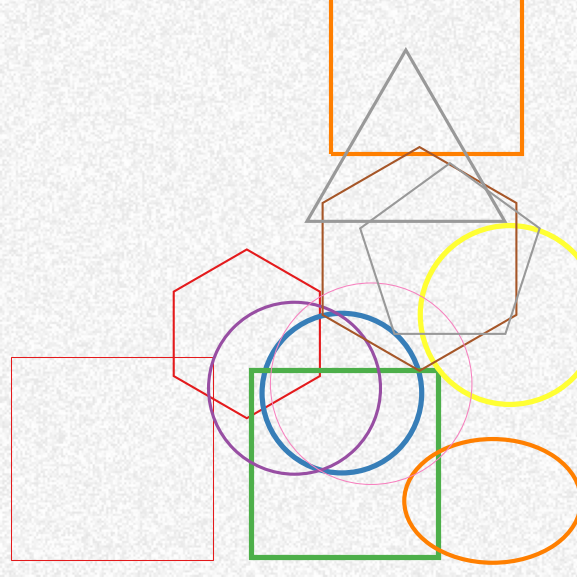[{"shape": "square", "thickness": 0.5, "radius": 0.88, "center": [0.194, 0.206]}, {"shape": "hexagon", "thickness": 1, "radius": 0.73, "center": [0.427, 0.421]}, {"shape": "circle", "thickness": 2.5, "radius": 0.69, "center": [0.592, 0.318]}, {"shape": "square", "thickness": 2.5, "radius": 0.81, "center": [0.597, 0.196]}, {"shape": "circle", "thickness": 1.5, "radius": 0.74, "center": [0.51, 0.327]}, {"shape": "square", "thickness": 2, "radius": 0.83, "center": [0.739, 0.898]}, {"shape": "oval", "thickness": 2, "radius": 0.77, "center": [0.853, 0.132]}, {"shape": "circle", "thickness": 2.5, "radius": 0.77, "center": [0.883, 0.454]}, {"shape": "hexagon", "thickness": 1, "radius": 0.97, "center": [0.726, 0.551]}, {"shape": "circle", "thickness": 0.5, "radius": 0.87, "center": [0.643, 0.335]}, {"shape": "pentagon", "thickness": 1, "radius": 0.82, "center": [0.779, 0.553]}, {"shape": "triangle", "thickness": 1.5, "radius": 0.99, "center": [0.703, 0.715]}]